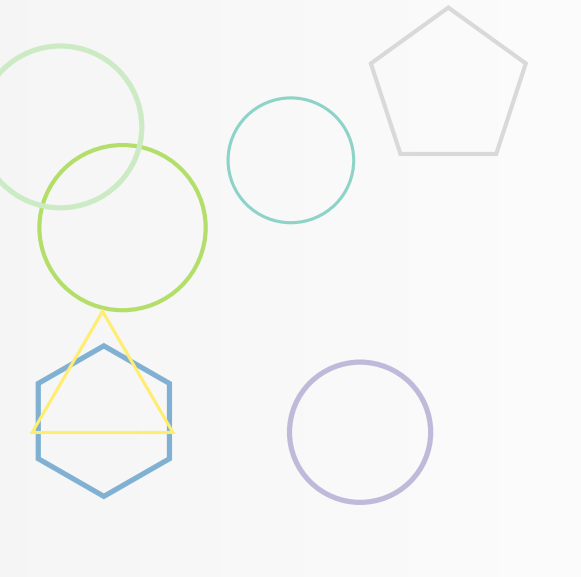[{"shape": "circle", "thickness": 1.5, "radius": 0.54, "center": [0.5, 0.722]}, {"shape": "circle", "thickness": 2.5, "radius": 0.61, "center": [0.62, 0.251]}, {"shape": "hexagon", "thickness": 2.5, "radius": 0.65, "center": [0.179, 0.27]}, {"shape": "circle", "thickness": 2, "radius": 0.72, "center": [0.211, 0.605]}, {"shape": "pentagon", "thickness": 2, "radius": 0.7, "center": [0.771, 0.846]}, {"shape": "circle", "thickness": 2.5, "radius": 0.7, "center": [0.104, 0.779]}, {"shape": "triangle", "thickness": 1.5, "radius": 0.7, "center": [0.176, 0.32]}]